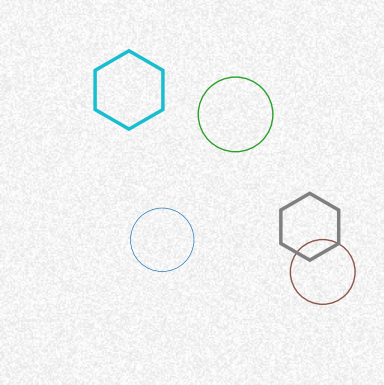[{"shape": "circle", "thickness": 0.5, "radius": 0.41, "center": [0.421, 0.377]}, {"shape": "circle", "thickness": 1, "radius": 0.48, "center": [0.612, 0.703]}, {"shape": "circle", "thickness": 1, "radius": 0.42, "center": [0.838, 0.294]}, {"shape": "hexagon", "thickness": 2.5, "radius": 0.43, "center": [0.805, 0.411]}, {"shape": "hexagon", "thickness": 2.5, "radius": 0.51, "center": [0.335, 0.766]}]